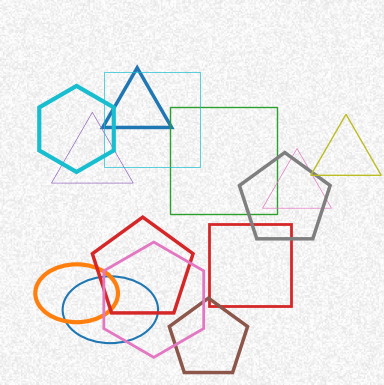[{"shape": "triangle", "thickness": 2.5, "radius": 0.52, "center": [0.356, 0.721]}, {"shape": "oval", "thickness": 1.5, "radius": 0.62, "center": [0.287, 0.195]}, {"shape": "oval", "thickness": 3, "radius": 0.54, "center": [0.199, 0.238]}, {"shape": "square", "thickness": 1, "radius": 0.69, "center": [0.581, 0.583]}, {"shape": "square", "thickness": 2, "radius": 0.53, "center": [0.649, 0.312]}, {"shape": "pentagon", "thickness": 2.5, "radius": 0.69, "center": [0.371, 0.298]}, {"shape": "triangle", "thickness": 0.5, "radius": 0.61, "center": [0.24, 0.586]}, {"shape": "pentagon", "thickness": 2.5, "radius": 0.53, "center": [0.541, 0.119]}, {"shape": "hexagon", "thickness": 2, "radius": 0.75, "center": [0.399, 0.222]}, {"shape": "triangle", "thickness": 0.5, "radius": 0.52, "center": [0.771, 0.511]}, {"shape": "pentagon", "thickness": 2.5, "radius": 0.62, "center": [0.74, 0.48]}, {"shape": "triangle", "thickness": 1, "radius": 0.53, "center": [0.899, 0.597]}, {"shape": "hexagon", "thickness": 3, "radius": 0.56, "center": [0.199, 0.665]}, {"shape": "square", "thickness": 0.5, "radius": 0.62, "center": [0.395, 0.69]}]